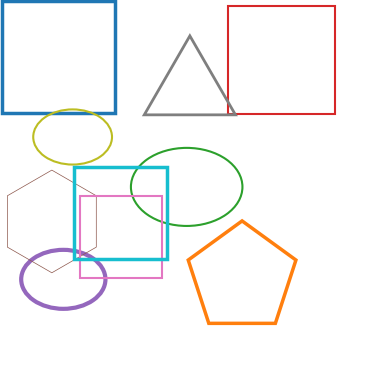[{"shape": "square", "thickness": 2.5, "radius": 0.73, "center": [0.151, 0.851]}, {"shape": "pentagon", "thickness": 2.5, "radius": 0.74, "center": [0.629, 0.279]}, {"shape": "oval", "thickness": 1.5, "radius": 0.72, "center": [0.485, 0.515]}, {"shape": "square", "thickness": 1.5, "radius": 0.7, "center": [0.731, 0.844]}, {"shape": "oval", "thickness": 3, "radius": 0.55, "center": [0.164, 0.274]}, {"shape": "hexagon", "thickness": 0.5, "radius": 0.67, "center": [0.135, 0.425]}, {"shape": "square", "thickness": 1.5, "radius": 0.53, "center": [0.314, 0.384]}, {"shape": "triangle", "thickness": 2, "radius": 0.68, "center": [0.493, 0.77]}, {"shape": "oval", "thickness": 1.5, "radius": 0.51, "center": [0.189, 0.644]}, {"shape": "square", "thickness": 2.5, "radius": 0.6, "center": [0.314, 0.446]}]